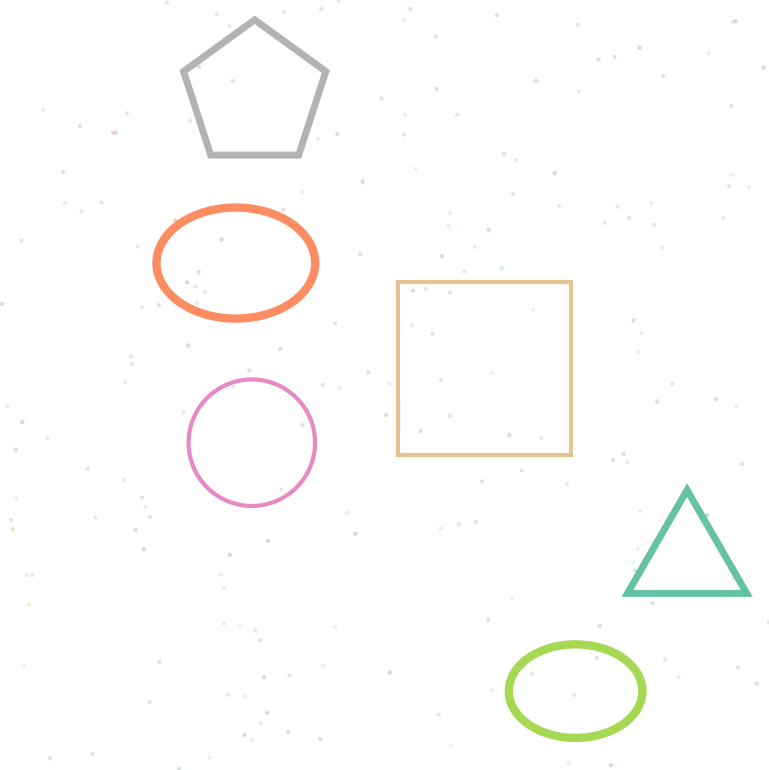[{"shape": "triangle", "thickness": 2.5, "radius": 0.45, "center": [0.892, 0.274]}, {"shape": "oval", "thickness": 3, "radius": 0.52, "center": [0.306, 0.658]}, {"shape": "circle", "thickness": 1.5, "radius": 0.41, "center": [0.327, 0.425]}, {"shape": "oval", "thickness": 3, "radius": 0.43, "center": [0.748, 0.102]}, {"shape": "square", "thickness": 1.5, "radius": 0.56, "center": [0.629, 0.521]}, {"shape": "pentagon", "thickness": 2.5, "radius": 0.49, "center": [0.331, 0.877]}]